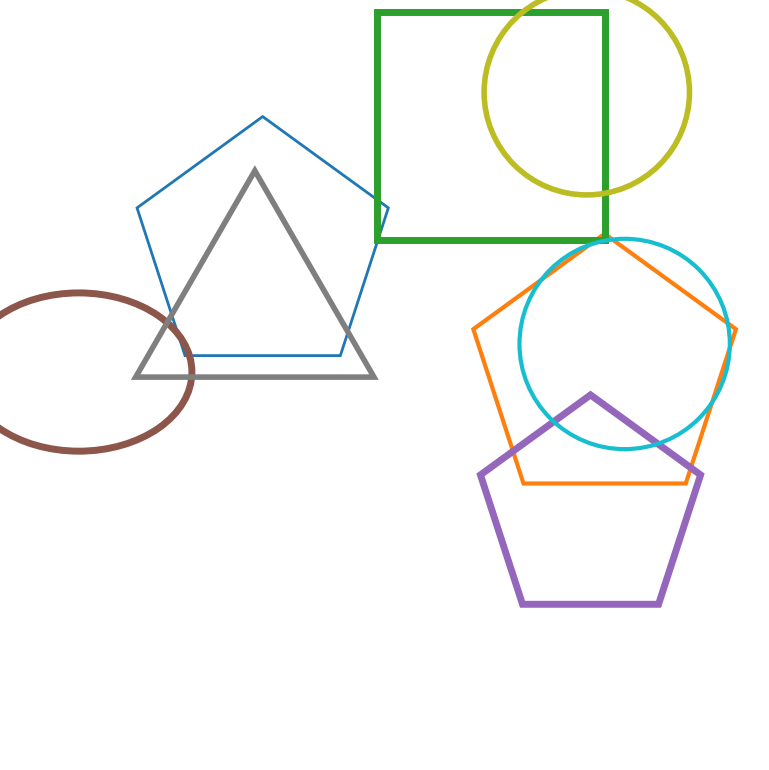[{"shape": "pentagon", "thickness": 1, "radius": 0.86, "center": [0.341, 0.677]}, {"shape": "pentagon", "thickness": 1.5, "radius": 0.9, "center": [0.785, 0.517]}, {"shape": "square", "thickness": 2.5, "radius": 0.74, "center": [0.638, 0.836]}, {"shape": "pentagon", "thickness": 2.5, "radius": 0.75, "center": [0.767, 0.337]}, {"shape": "oval", "thickness": 2.5, "radius": 0.73, "center": [0.102, 0.517]}, {"shape": "triangle", "thickness": 2, "radius": 0.89, "center": [0.331, 0.6]}, {"shape": "circle", "thickness": 2, "radius": 0.67, "center": [0.762, 0.88]}, {"shape": "circle", "thickness": 1.5, "radius": 0.68, "center": [0.811, 0.553]}]